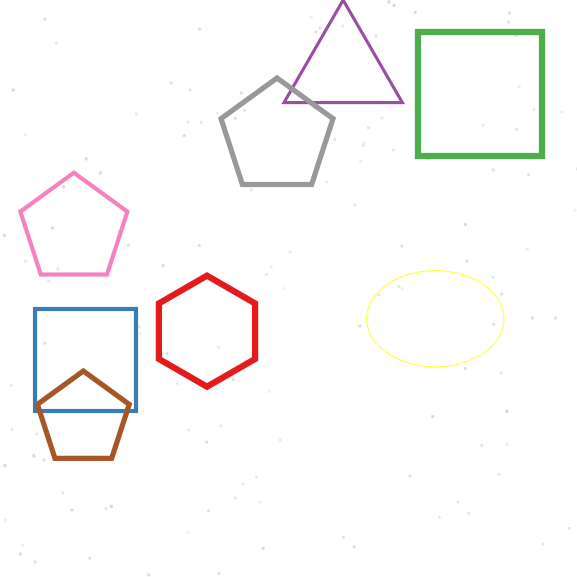[{"shape": "hexagon", "thickness": 3, "radius": 0.48, "center": [0.358, 0.426]}, {"shape": "square", "thickness": 2, "radius": 0.44, "center": [0.148, 0.376]}, {"shape": "square", "thickness": 3, "radius": 0.54, "center": [0.831, 0.836]}, {"shape": "triangle", "thickness": 1.5, "radius": 0.59, "center": [0.594, 0.881]}, {"shape": "oval", "thickness": 0.5, "radius": 0.59, "center": [0.754, 0.447]}, {"shape": "pentagon", "thickness": 2.5, "radius": 0.42, "center": [0.144, 0.273]}, {"shape": "pentagon", "thickness": 2, "radius": 0.49, "center": [0.128, 0.603]}, {"shape": "pentagon", "thickness": 2.5, "radius": 0.51, "center": [0.48, 0.762]}]